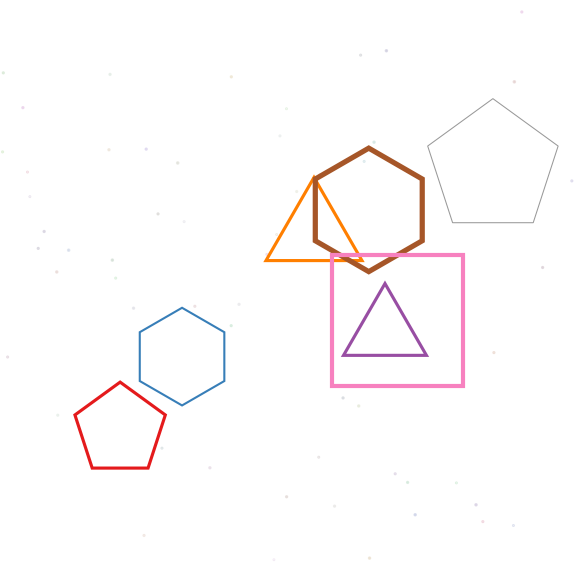[{"shape": "pentagon", "thickness": 1.5, "radius": 0.41, "center": [0.208, 0.255]}, {"shape": "hexagon", "thickness": 1, "radius": 0.42, "center": [0.315, 0.382]}, {"shape": "triangle", "thickness": 1.5, "radius": 0.41, "center": [0.667, 0.425]}, {"shape": "triangle", "thickness": 1.5, "radius": 0.48, "center": [0.544, 0.596]}, {"shape": "hexagon", "thickness": 2.5, "radius": 0.53, "center": [0.639, 0.636]}, {"shape": "square", "thickness": 2, "radius": 0.57, "center": [0.688, 0.445]}, {"shape": "pentagon", "thickness": 0.5, "radius": 0.59, "center": [0.854, 0.71]}]